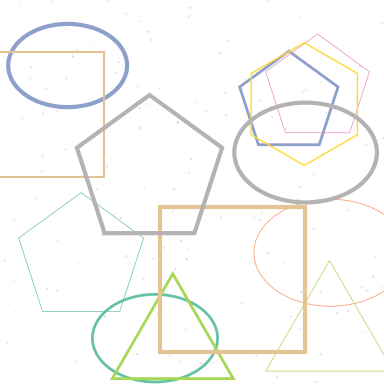[{"shape": "pentagon", "thickness": 0.5, "radius": 0.85, "center": [0.211, 0.329]}, {"shape": "oval", "thickness": 2, "radius": 0.81, "center": [0.403, 0.122]}, {"shape": "oval", "thickness": 0.5, "radius": 0.99, "center": [0.858, 0.344]}, {"shape": "pentagon", "thickness": 2, "radius": 0.67, "center": [0.75, 0.733]}, {"shape": "oval", "thickness": 3, "radius": 0.77, "center": [0.176, 0.83]}, {"shape": "pentagon", "thickness": 0.5, "radius": 0.71, "center": [0.825, 0.77]}, {"shape": "triangle", "thickness": 0.5, "radius": 0.96, "center": [0.856, 0.132]}, {"shape": "triangle", "thickness": 2, "radius": 0.91, "center": [0.449, 0.107]}, {"shape": "hexagon", "thickness": 1, "radius": 0.8, "center": [0.79, 0.73]}, {"shape": "square", "thickness": 1.5, "radius": 0.81, "center": [0.109, 0.702]}, {"shape": "square", "thickness": 3, "radius": 0.94, "center": [0.605, 0.273]}, {"shape": "oval", "thickness": 3, "radius": 0.93, "center": [0.794, 0.604]}, {"shape": "pentagon", "thickness": 3, "radius": 0.99, "center": [0.388, 0.555]}]